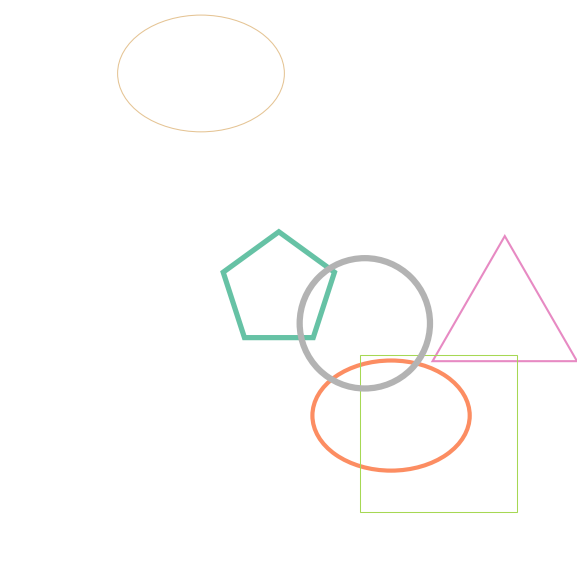[{"shape": "pentagon", "thickness": 2.5, "radius": 0.51, "center": [0.483, 0.496]}, {"shape": "oval", "thickness": 2, "radius": 0.68, "center": [0.677, 0.28]}, {"shape": "triangle", "thickness": 1, "radius": 0.72, "center": [0.874, 0.446]}, {"shape": "square", "thickness": 0.5, "radius": 0.68, "center": [0.759, 0.249]}, {"shape": "oval", "thickness": 0.5, "radius": 0.72, "center": [0.348, 0.872]}, {"shape": "circle", "thickness": 3, "radius": 0.56, "center": [0.632, 0.439]}]